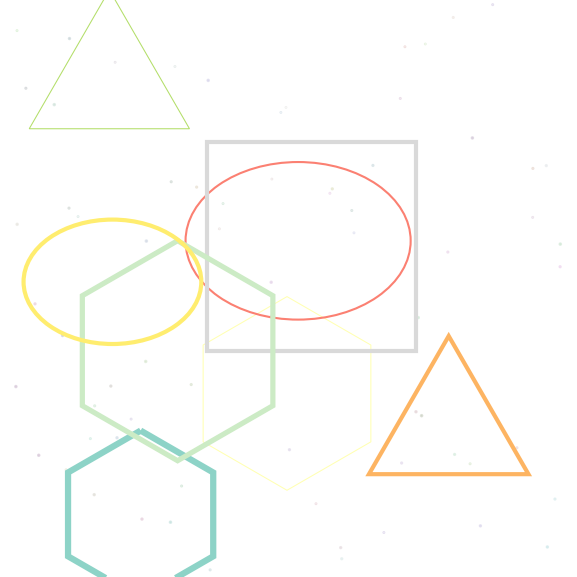[{"shape": "hexagon", "thickness": 3, "radius": 0.73, "center": [0.244, 0.108]}, {"shape": "hexagon", "thickness": 0.5, "radius": 0.84, "center": [0.497, 0.318]}, {"shape": "oval", "thickness": 1, "radius": 0.97, "center": [0.516, 0.582]}, {"shape": "triangle", "thickness": 2, "radius": 0.8, "center": [0.777, 0.258]}, {"shape": "triangle", "thickness": 0.5, "radius": 0.8, "center": [0.189, 0.856]}, {"shape": "square", "thickness": 2, "radius": 0.91, "center": [0.54, 0.572]}, {"shape": "hexagon", "thickness": 2.5, "radius": 0.95, "center": [0.308, 0.392]}, {"shape": "oval", "thickness": 2, "radius": 0.77, "center": [0.195, 0.511]}]